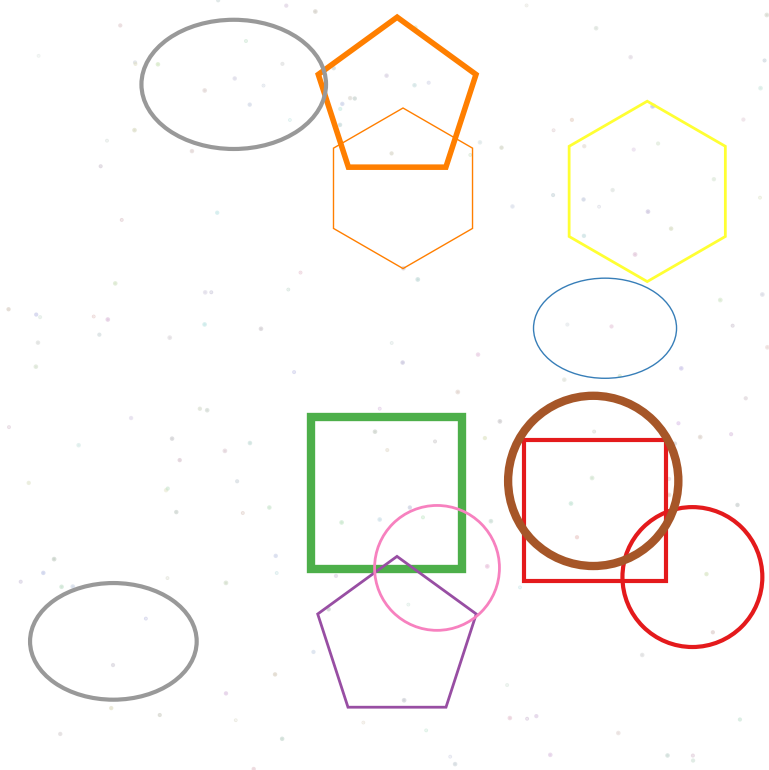[{"shape": "circle", "thickness": 1.5, "radius": 0.45, "center": [0.899, 0.251]}, {"shape": "square", "thickness": 1.5, "radius": 0.46, "center": [0.773, 0.337]}, {"shape": "oval", "thickness": 0.5, "radius": 0.46, "center": [0.786, 0.574]}, {"shape": "square", "thickness": 3, "radius": 0.49, "center": [0.502, 0.359]}, {"shape": "pentagon", "thickness": 1, "radius": 0.54, "center": [0.516, 0.169]}, {"shape": "hexagon", "thickness": 0.5, "radius": 0.52, "center": [0.523, 0.755]}, {"shape": "pentagon", "thickness": 2, "radius": 0.54, "center": [0.516, 0.87]}, {"shape": "hexagon", "thickness": 1, "radius": 0.59, "center": [0.841, 0.751]}, {"shape": "circle", "thickness": 3, "radius": 0.55, "center": [0.77, 0.375]}, {"shape": "circle", "thickness": 1, "radius": 0.41, "center": [0.568, 0.262]}, {"shape": "oval", "thickness": 1.5, "radius": 0.54, "center": [0.147, 0.167]}, {"shape": "oval", "thickness": 1.5, "radius": 0.6, "center": [0.304, 0.89]}]